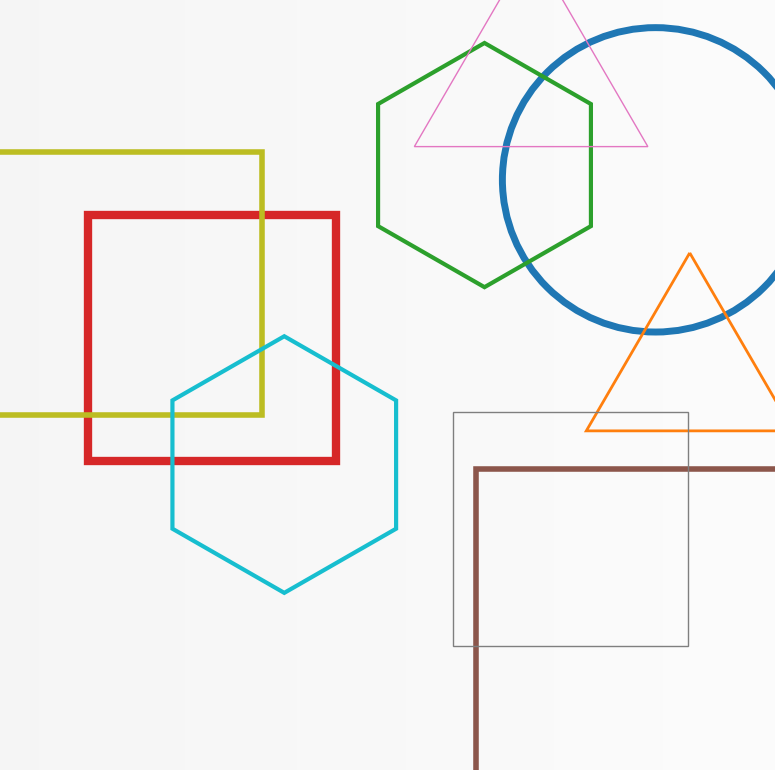[{"shape": "circle", "thickness": 2.5, "radius": 0.99, "center": [0.846, 0.766]}, {"shape": "triangle", "thickness": 1, "radius": 0.77, "center": [0.89, 0.517]}, {"shape": "hexagon", "thickness": 1.5, "radius": 0.79, "center": [0.625, 0.786]}, {"shape": "square", "thickness": 3, "radius": 0.8, "center": [0.274, 0.561]}, {"shape": "square", "thickness": 2, "radius": 0.99, "center": [0.812, 0.193]}, {"shape": "triangle", "thickness": 0.5, "radius": 0.87, "center": [0.685, 0.897]}, {"shape": "square", "thickness": 0.5, "radius": 0.76, "center": [0.736, 0.313]}, {"shape": "square", "thickness": 2, "radius": 0.85, "center": [0.168, 0.631]}, {"shape": "hexagon", "thickness": 1.5, "radius": 0.83, "center": [0.367, 0.397]}]